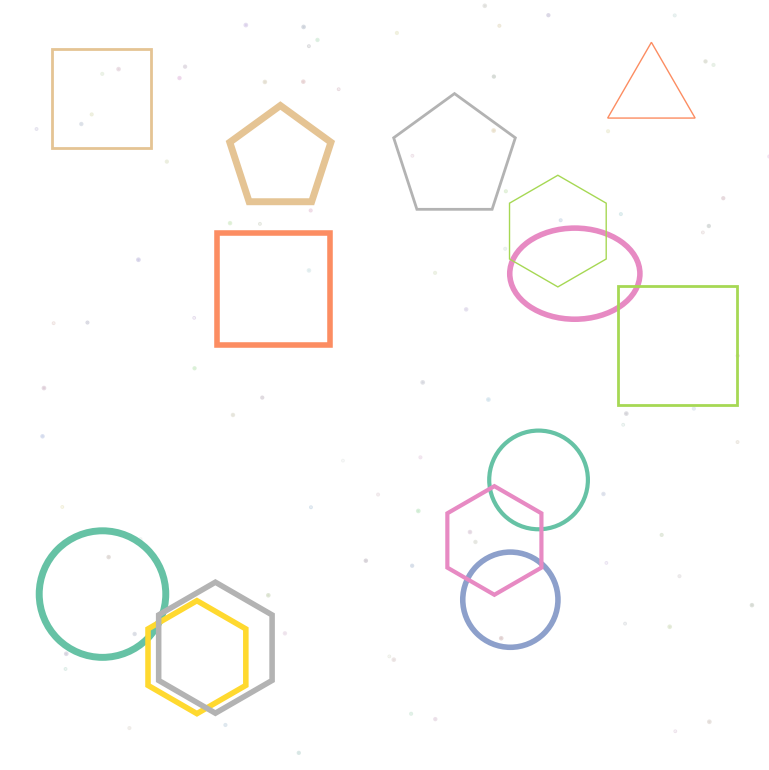[{"shape": "circle", "thickness": 1.5, "radius": 0.32, "center": [0.699, 0.377]}, {"shape": "circle", "thickness": 2.5, "radius": 0.41, "center": [0.133, 0.228]}, {"shape": "triangle", "thickness": 0.5, "radius": 0.33, "center": [0.846, 0.879]}, {"shape": "square", "thickness": 2, "radius": 0.36, "center": [0.355, 0.624]}, {"shape": "circle", "thickness": 2, "radius": 0.31, "center": [0.663, 0.221]}, {"shape": "hexagon", "thickness": 1.5, "radius": 0.35, "center": [0.642, 0.298]}, {"shape": "oval", "thickness": 2, "radius": 0.42, "center": [0.747, 0.645]}, {"shape": "square", "thickness": 1, "radius": 0.39, "center": [0.88, 0.551]}, {"shape": "hexagon", "thickness": 0.5, "radius": 0.36, "center": [0.724, 0.7]}, {"shape": "hexagon", "thickness": 2, "radius": 0.37, "center": [0.256, 0.147]}, {"shape": "pentagon", "thickness": 2.5, "radius": 0.35, "center": [0.364, 0.794]}, {"shape": "square", "thickness": 1, "radius": 0.32, "center": [0.132, 0.872]}, {"shape": "hexagon", "thickness": 2, "radius": 0.43, "center": [0.28, 0.159]}, {"shape": "pentagon", "thickness": 1, "radius": 0.42, "center": [0.59, 0.795]}]